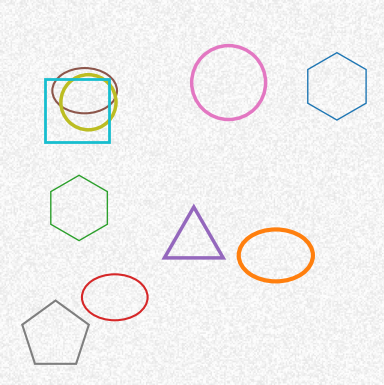[{"shape": "hexagon", "thickness": 1, "radius": 0.44, "center": [0.875, 0.776]}, {"shape": "oval", "thickness": 3, "radius": 0.48, "center": [0.716, 0.337]}, {"shape": "hexagon", "thickness": 1, "radius": 0.42, "center": [0.205, 0.46]}, {"shape": "oval", "thickness": 1.5, "radius": 0.43, "center": [0.298, 0.228]}, {"shape": "triangle", "thickness": 2.5, "radius": 0.44, "center": [0.503, 0.374]}, {"shape": "oval", "thickness": 1.5, "radius": 0.42, "center": [0.22, 0.764]}, {"shape": "circle", "thickness": 2.5, "radius": 0.48, "center": [0.594, 0.786]}, {"shape": "pentagon", "thickness": 1.5, "radius": 0.45, "center": [0.144, 0.129]}, {"shape": "circle", "thickness": 2.5, "radius": 0.36, "center": [0.23, 0.734]}, {"shape": "square", "thickness": 2, "radius": 0.42, "center": [0.201, 0.713]}]